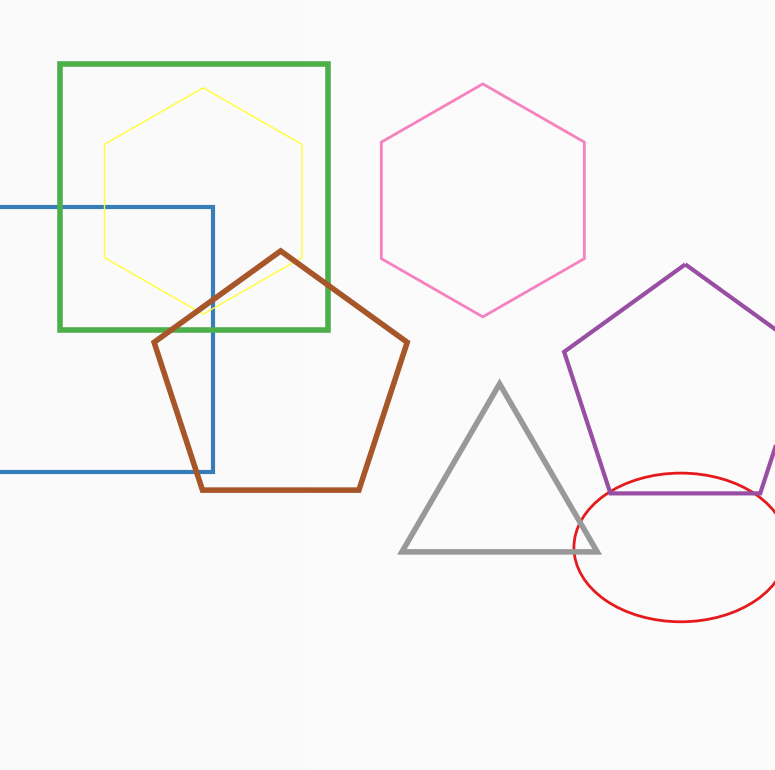[{"shape": "oval", "thickness": 1, "radius": 0.69, "center": [0.878, 0.289]}, {"shape": "square", "thickness": 1.5, "radius": 0.86, "center": [0.104, 0.559]}, {"shape": "square", "thickness": 2, "radius": 0.86, "center": [0.25, 0.744]}, {"shape": "pentagon", "thickness": 1.5, "radius": 0.82, "center": [0.884, 0.492]}, {"shape": "hexagon", "thickness": 0.5, "radius": 0.74, "center": [0.262, 0.739]}, {"shape": "pentagon", "thickness": 2, "radius": 0.86, "center": [0.362, 0.502]}, {"shape": "hexagon", "thickness": 1, "radius": 0.76, "center": [0.623, 0.74]}, {"shape": "triangle", "thickness": 2, "radius": 0.73, "center": [0.645, 0.356]}]